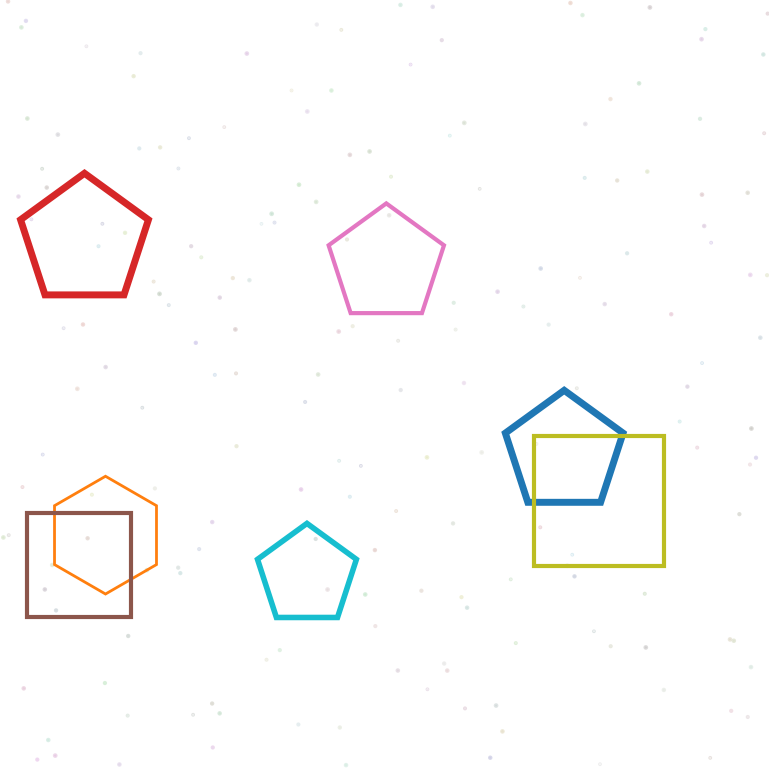[{"shape": "pentagon", "thickness": 2.5, "radius": 0.4, "center": [0.733, 0.413]}, {"shape": "hexagon", "thickness": 1, "radius": 0.38, "center": [0.137, 0.305]}, {"shape": "pentagon", "thickness": 2.5, "radius": 0.44, "center": [0.11, 0.688]}, {"shape": "square", "thickness": 1.5, "radius": 0.34, "center": [0.102, 0.266]}, {"shape": "pentagon", "thickness": 1.5, "radius": 0.39, "center": [0.502, 0.657]}, {"shape": "square", "thickness": 1.5, "radius": 0.42, "center": [0.778, 0.349]}, {"shape": "pentagon", "thickness": 2, "radius": 0.34, "center": [0.399, 0.253]}]